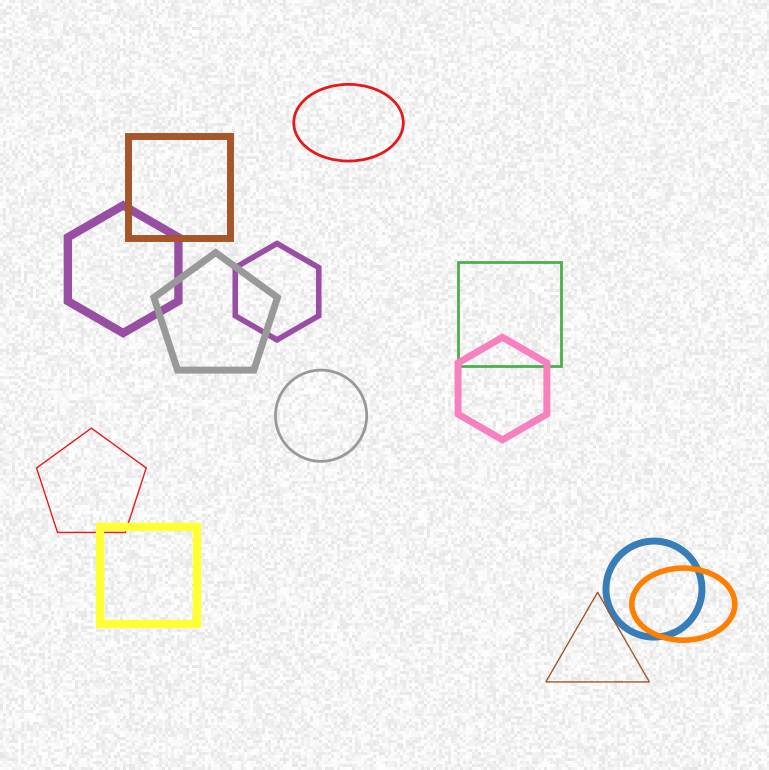[{"shape": "pentagon", "thickness": 0.5, "radius": 0.37, "center": [0.119, 0.369]}, {"shape": "oval", "thickness": 1, "radius": 0.36, "center": [0.453, 0.841]}, {"shape": "circle", "thickness": 2.5, "radius": 0.31, "center": [0.849, 0.235]}, {"shape": "square", "thickness": 1, "radius": 0.34, "center": [0.661, 0.592]}, {"shape": "hexagon", "thickness": 3, "radius": 0.41, "center": [0.16, 0.65]}, {"shape": "hexagon", "thickness": 2, "radius": 0.31, "center": [0.36, 0.621]}, {"shape": "oval", "thickness": 2, "radius": 0.33, "center": [0.887, 0.215]}, {"shape": "square", "thickness": 3, "radius": 0.31, "center": [0.193, 0.253]}, {"shape": "triangle", "thickness": 0.5, "radius": 0.39, "center": [0.776, 0.153]}, {"shape": "square", "thickness": 2.5, "radius": 0.33, "center": [0.232, 0.757]}, {"shape": "hexagon", "thickness": 2.5, "radius": 0.33, "center": [0.653, 0.495]}, {"shape": "circle", "thickness": 1, "radius": 0.3, "center": [0.417, 0.46]}, {"shape": "pentagon", "thickness": 2.5, "radius": 0.42, "center": [0.28, 0.588]}]